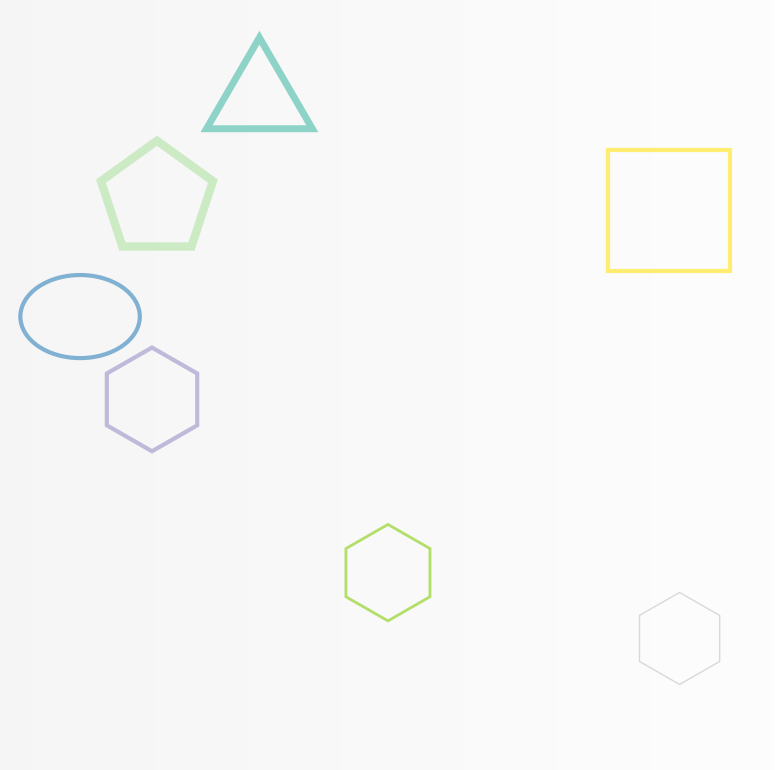[{"shape": "triangle", "thickness": 2.5, "radius": 0.39, "center": [0.335, 0.872]}, {"shape": "hexagon", "thickness": 1.5, "radius": 0.34, "center": [0.196, 0.481]}, {"shape": "oval", "thickness": 1.5, "radius": 0.39, "center": [0.103, 0.589]}, {"shape": "hexagon", "thickness": 1, "radius": 0.31, "center": [0.501, 0.256]}, {"shape": "hexagon", "thickness": 0.5, "radius": 0.3, "center": [0.877, 0.171]}, {"shape": "pentagon", "thickness": 3, "radius": 0.38, "center": [0.203, 0.741]}, {"shape": "square", "thickness": 1.5, "radius": 0.39, "center": [0.863, 0.726]}]